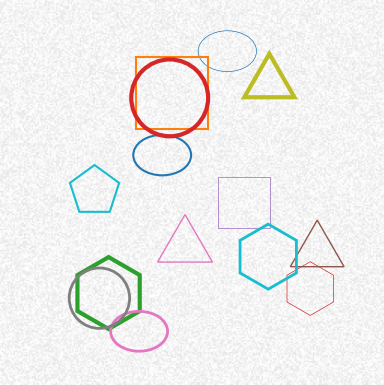[{"shape": "oval", "thickness": 0.5, "radius": 0.38, "center": [0.59, 0.867]}, {"shape": "oval", "thickness": 1.5, "radius": 0.38, "center": [0.421, 0.597]}, {"shape": "square", "thickness": 1.5, "radius": 0.47, "center": [0.446, 0.758]}, {"shape": "hexagon", "thickness": 3, "radius": 0.47, "center": [0.282, 0.239]}, {"shape": "hexagon", "thickness": 0.5, "radius": 0.35, "center": [0.806, 0.25]}, {"shape": "circle", "thickness": 3, "radius": 0.5, "center": [0.441, 0.746]}, {"shape": "square", "thickness": 0.5, "radius": 0.34, "center": [0.633, 0.474]}, {"shape": "triangle", "thickness": 1, "radius": 0.4, "center": [0.824, 0.348]}, {"shape": "oval", "thickness": 2, "radius": 0.37, "center": [0.361, 0.14]}, {"shape": "triangle", "thickness": 1, "radius": 0.41, "center": [0.481, 0.36]}, {"shape": "circle", "thickness": 2, "radius": 0.39, "center": [0.258, 0.226]}, {"shape": "triangle", "thickness": 3, "radius": 0.38, "center": [0.7, 0.785]}, {"shape": "hexagon", "thickness": 2, "radius": 0.42, "center": [0.697, 0.333]}, {"shape": "pentagon", "thickness": 1.5, "radius": 0.34, "center": [0.246, 0.504]}]